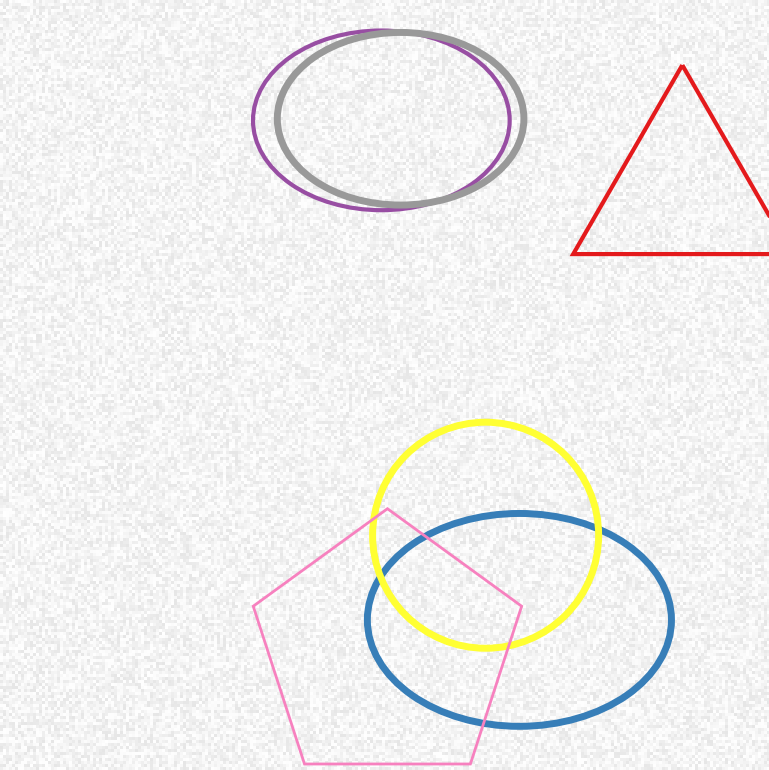[{"shape": "triangle", "thickness": 1.5, "radius": 0.82, "center": [0.886, 0.752]}, {"shape": "oval", "thickness": 2.5, "radius": 0.99, "center": [0.675, 0.195]}, {"shape": "oval", "thickness": 1.5, "radius": 0.83, "center": [0.495, 0.844]}, {"shape": "circle", "thickness": 2.5, "radius": 0.73, "center": [0.631, 0.305]}, {"shape": "pentagon", "thickness": 1, "radius": 0.92, "center": [0.503, 0.156]}, {"shape": "oval", "thickness": 2.5, "radius": 0.8, "center": [0.52, 0.846]}]